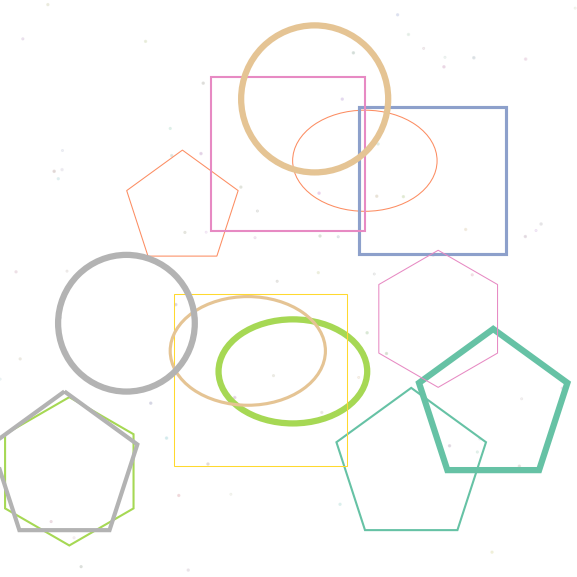[{"shape": "pentagon", "thickness": 1, "radius": 0.68, "center": [0.712, 0.191]}, {"shape": "pentagon", "thickness": 3, "radius": 0.68, "center": [0.854, 0.294]}, {"shape": "pentagon", "thickness": 0.5, "radius": 0.51, "center": [0.316, 0.638]}, {"shape": "oval", "thickness": 0.5, "radius": 0.63, "center": [0.632, 0.721]}, {"shape": "square", "thickness": 1.5, "radius": 0.63, "center": [0.749, 0.686]}, {"shape": "hexagon", "thickness": 0.5, "radius": 0.59, "center": [0.759, 0.447]}, {"shape": "square", "thickness": 1, "radius": 0.67, "center": [0.499, 0.733]}, {"shape": "hexagon", "thickness": 1, "radius": 0.64, "center": [0.12, 0.183]}, {"shape": "oval", "thickness": 3, "radius": 0.64, "center": [0.507, 0.356]}, {"shape": "square", "thickness": 0.5, "radius": 0.75, "center": [0.451, 0.341]}, {"shape": "oval", "thickness": 1.5, "radius": 0.67, "center": [0.429, 0.391]}, {"shape": "circle", "thickness": 3, "radius": 0.64, "center": [0.545, 0.828]}, {"shape": "circle", "thickness": 3, "radius": 0.59, "center": [0.219, 0.439]}, {"shape": "pentagon", "thickness": 2, "radius": 0.66, "center": [0.112, 0.189]}]